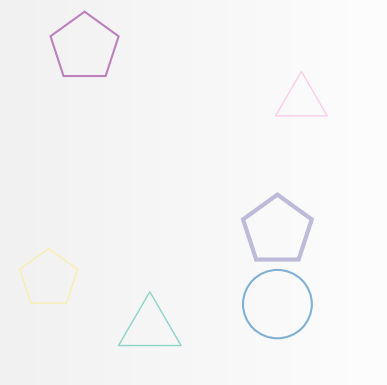[{"shape": "triangle", "thickness": 1, "radius": 0.47, "center": [0.387, 0.149]}, {"shape": "pentagon", "thickness": 3, "radius": 0.47, "center": [0.716, 0.401]}, {"shape": "circle", "thickness": 1.5, "radius": 0.44, "center": [0.716, 0.21]}, {"shape": "triangle", "thickness": 1, "radius": 0.39, "center": [0.778, 0.737]}, {"shape": "pentagon", "thickness": 1.5, "radius": 0.46, "center": [0.218, 0.877]}, {"shape": "pentagon", "thickness": 0.5, "radius": 0.39, "center": [0.126, 0.276]}]